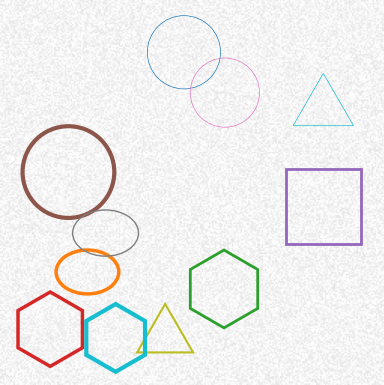[{"shape": "circle", "thickness": 0.5, "radius": 0.48, "center": [0.478, 0.864]}, {"shape": "oval", "thickness": 2.5, "radius": 0.41, "center": [0.227, 0.294]}, {"shape": "hexagon", "thickness": 2, "radius": 0.51, "center": [0.582, 0.249]}, {"shape": "hexagon", "thickness": 2.5, "radius": 0.48, "center": [0.13, 0.145]}, {"shape": "square", "thickness": 2, "radius": 0.49, "center": [0.84, 0.464]}, {"shape": "circle", "thickness": 3, "radius": 0.6, "center": [0.178, 0.553]}, {"shape": "circle", "thickness": 0.5, "radius": 0.45, "center": [0.584, 0.759]}, {"shape": "oval", "thickness": 1, "radius": 0.43, "center": [0.274, 0.395]}, {"shape": "triangle", "thickness": 1.5, "radius": 0.42, "center": [0.429, 0.127]}, {"shape": "triangle", "thickness": 0.5, "radius": 0.45, "center": [0.84, 0.719]}, {"shape": "hexagon", "thickness": 3, "radius": 0.44, "center": [0.3, 0.122]}]